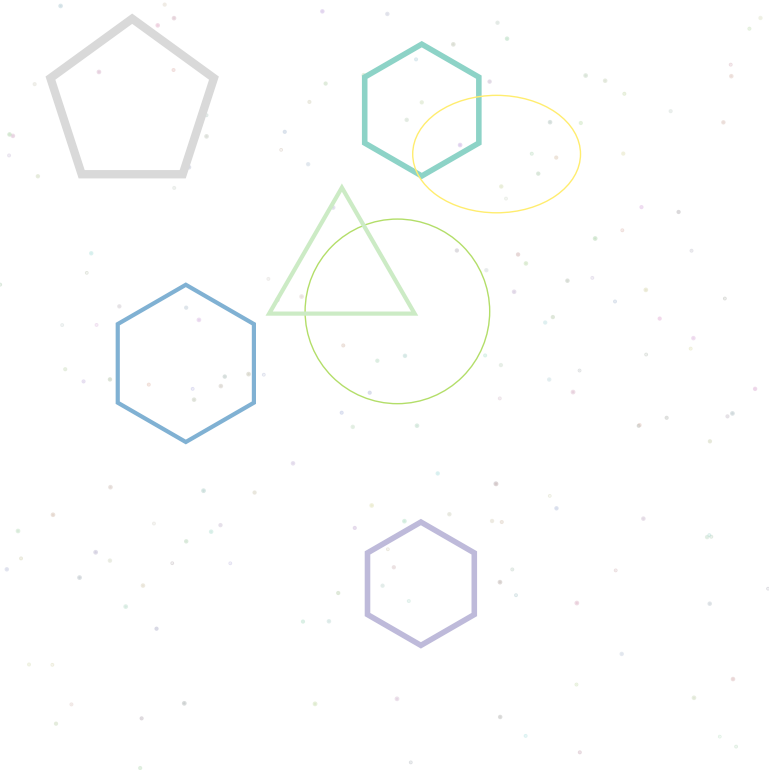[{"shape": "hexagon", "thickness": 2, "radius": 0.43, "center": [0.548, 0.857]}, {"shape": "hexagon", "thickness": 2, "radius": 0.4, "center": [0.547, 0.242]}, {"shape": "hexagon", "thickness": 1.5, "radius": 0.51, "center": [0.241, 0.528]}, {"shape": "circle", "thickness": 0.5, "radius": 0.6, "center": [0.516, 0.596]}, {"shape": "pentagon", "thickness": 3, "radius": 0.56, "center": [0.172, 0.864]}, {"shape": "triangle", "thickness": 1.5, "radius": 0.55, "center": [0.444, 0.647]}, {"shape": "oval", "thickness": 0.5, "radius": 0.54, "center": [0.645, 0.8]}]